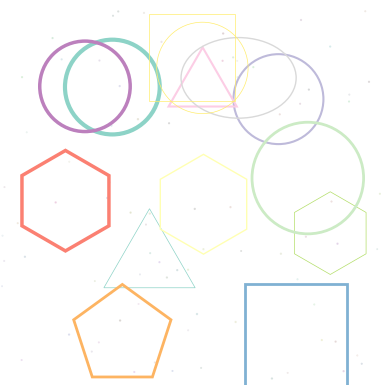[{"shape": "circle", "thickness": 3, "radius": 0.62, "center": [0.292, 0.774]}, {"shape": "triangle", "thickness": 0.5, "radius": 0.68, "center": [0.388, 0.321]}, {"shape": "hexagon", "thickness": 1, "radius": 0.65, "center": [0.529, 0.469]}, {"shape": "circle", "thickness": 1.5, "radius": 0.58, "center": [0.723, 0.743]}, {"shape": "hexagon", "thickness": 2.5, "radius": 0.65, "center": [0.17, 0.479]}, {"shape": "square", "thickness": 2, "radius": 0.66, "center": [0.769, 0.131]}, {"shape": "pentagon", "thickness": 2, "radius": 0.66, "center": [0.318, 0.128]}, {"shape": "hexagon", "thickness": 0.5, "radius": 0.54, "center": [0.858, 0.394]}, {"shape": "triangle", "thickness": 1.5, "radius": 0.51, "center": [0.526, 0.774]}, {"shape": "oval", "thickness": 1, "radius": 0.75, "center": [0.62, 0.798]}, {"shape": "circle", "thickness": 2.5, "radius": 0.59, "center": [0.221, 0.776]}, {"shape": "circle", "thickness": 2, "radius": 0.72, "center": [0.799, 0.538]}, {"shape": "square", "thickness": 0.5, "radius": 0.56, "center": [0.499, 0.851]}, {"shape": "circle", "thickness": 0.5, "radius": 0.59, "center": [0.526, 0.824]}]